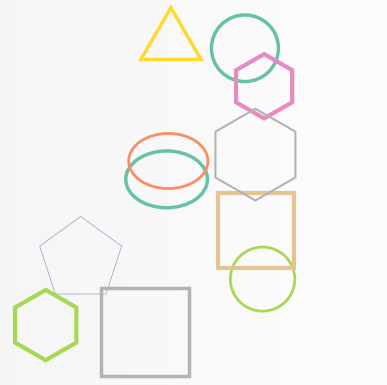[{"shape": "circle", "thickness": 2.5, "radius": 0.43, "center": [0.632, 0.875]}, {"shape": "oval", "thickness": 2.5, "radius": 0.53, "center": [0.43, 0.534]}, {"shape": "oval", "thickness": 2, "radius": 0.51, "center": [0.434, 0.582]}, {"shape": "pentagon", "thickness": 0.5, "radius": 0.56, "center": [0.208, 0.326]}, {"shape": "hexagon", "thickness": 3, "radius": 0.42, "center": [0.682, 0.776]}, {"shape": "circle", "thickness": 2, "radius": 0.42, "center": [0.678, 0.275]}, {"shape": "hexagon", "thickness": 3, "radius": 0.46, "center": [0.118, 0.156]}, {"shape": "triangle", "thickness": 2.5, "radius": 0.45, "center": [0.441, 0.89]}, {"shape": "square", "thickness": 3, "radius": 0.49, "center": [0.661, 0.402]}, {"shape": "hexagon", "thickness": 1.5, "radius": 0.6, "center": [0.659, 0.598]}, {"shape": "square", "thickness": 2.5, "radius": 0.57, "center": [0.374, 0.138]}]